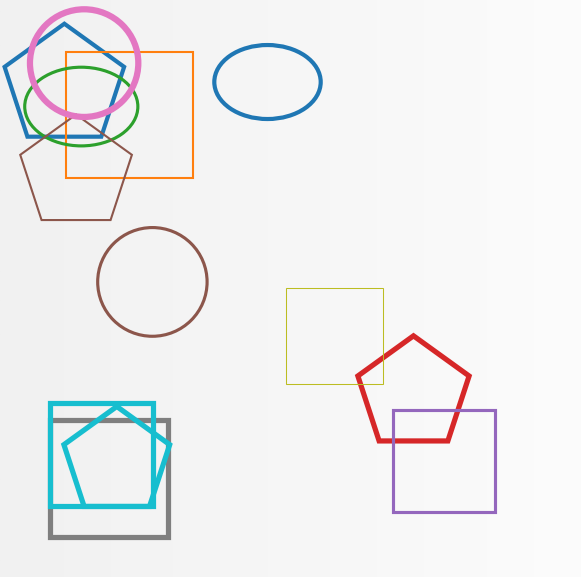[{"shape": "pentagon", "thickness": 2, "radius": 0.54, "center": [0.111, 0.85]}, {"shape": "oval", "thickness": 2, "radius": 0.46, "center": [0.46, 0.857]}, {"shape": "square", "thickness": 1, "radius": 0.55, "center": [0.223, 0.8]}, {"shape": "oval", "thickness": 1.5, "radius": 0.49, "center": [0.14, 0.815]}, {"shape": "pentagon", "thickness": 2.5, "radius": 0.5, "center": [0.711, 0.317]}, {"shape": "square", "thickness": 1.5, "radius": 0.44, "center": [0.764, 0.201]}, {"shape": "pentagon", "thickness": 1, "radius": 0.51, "center": [0.131, 0.7]}, {"shape": "circle", "thickness": 1.5, "radius": 0.47, "center": [0.262, 0.511]}, {"shape": "circle", "thickness": 3, "radius": 0.47, "center": [0.145, 0.89]}, {"shape": "square", "thickness": 2.5, "radius": 0.51, "center": [0.188, 0.171]}, {"shape": "square", "thickness": 0.5, "radius": 0.42, "center": [0.575, 0.417]}, {"shape": "pentagon", "thickness": 2.5, "radius": 0.48, "center": [0.201, 0.2]}, {"shape": "square", "thickness": 2.5, "radius": 0.45, "center": [0.174, 0.213]}]